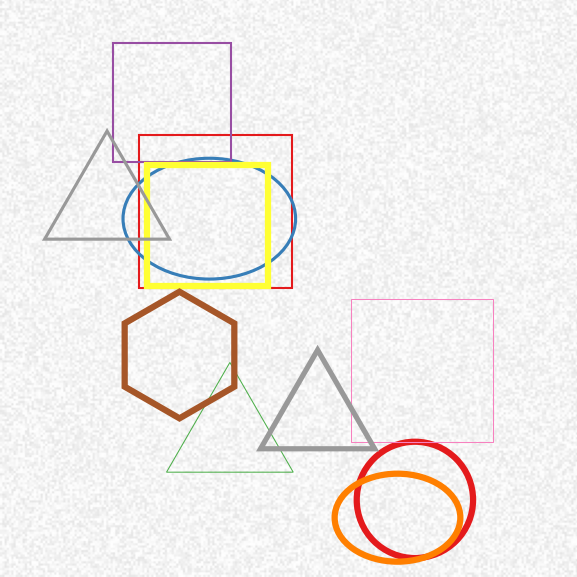[{"shape": "square", "thickness": 1, "radius": 0.66, "center": [0.373, 0.633]}, {"shape": "circle", "thickness": 3, "radius": 0.5, "center": [0.718, 0.134]}, {"shape": "oval", "thickness": 1.5, "radius": 0.75, "center": [0.362, 0.62]}, {"shape": "triangle", "thickness": 0.5, "radius": 0.63, "center": [0.398, 0.245]}, {"shape": "square", "thickness": 1, "radius": 0.51, "center": [0.298, 0.822]}, {"shape": "oval", "thickness": 3, "radius": 0.54, "center": [0.688, 0.103]}, {"shape": "square", "thickness": 3, "radius": 0.52, "center": [0.359, 0.608]}, {"shape": "hexagon", "thickness": 3, "radius": 0.55, "center": [0.311, 0.384]}, {"shape": "square", "thickness": 0.5, "radius": 0.62, "center": [0.731, 0.357]}, {"shape": "triangle", "thickness": 1.5, "radius": 0.62, "center": [0.185, 0.647]}, {"shape": "triangle", "thickness": 2.5, "radius": 0.57, "center": [0.55, 0.279]}]